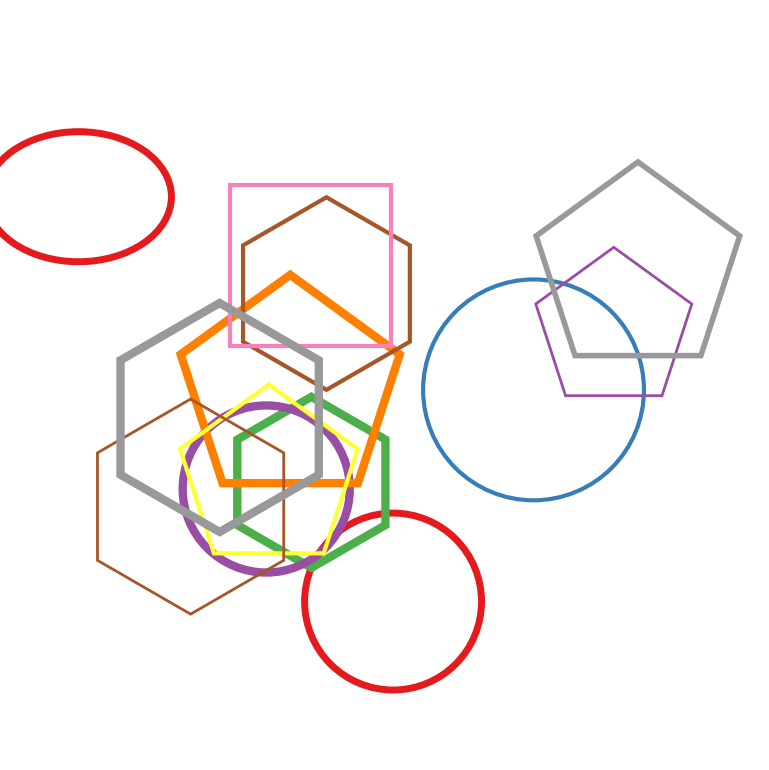[{"shape": "oval", "thickness": 2.5, "radius": 0.6, "center": [0.102, 0.745]}, {"shape": "circle", "thickness": 2.5, "radius": 0.57, "center": [0.51, 0.219]}, {"shape": "circle", "thickness": 1.5, "radius": 0.72, "center": [0.693, 0.494]}, {"shape": "hexagon", "thickness": 3, "radius": 0.56, "center": [0.404, 0.374]}, {"shape": "pentagon", "thickness": 1, "radius": 0.53, "center": [0.797, 0.572]}, {"shape": "circle", "thickness": 3, "radius": 0.54, "center": [0.346, 0.365]}, {"shape": "pentagon", "thickness": 3, "radius": 0.75, "center": [0.377, 0.494]}, {"shape": "pentagon", "thickness": 1.5, "radius": 0.61, "center": [0.349, 0.379]}, {"shape": "hexagon", "thickness": 1, "radius": 0.7, "center": [0.248, 0.342]}, {"shape": "hexagon", "thickness": 1.5, "radius": 0.63, "center": [0.424, 0.619]}, {"shape": "square", "thickness": 1.5, "radius": 0.52, "center": [0.403, 0.655]}, {"shape": "hexagon", "thickness": 3, "radius": 0.74, "center": [0.285, 0.458]}, {"shape": "pentagon", "thickness": 2, "radius": 0.7, "center": [0.829, 0.651]}]